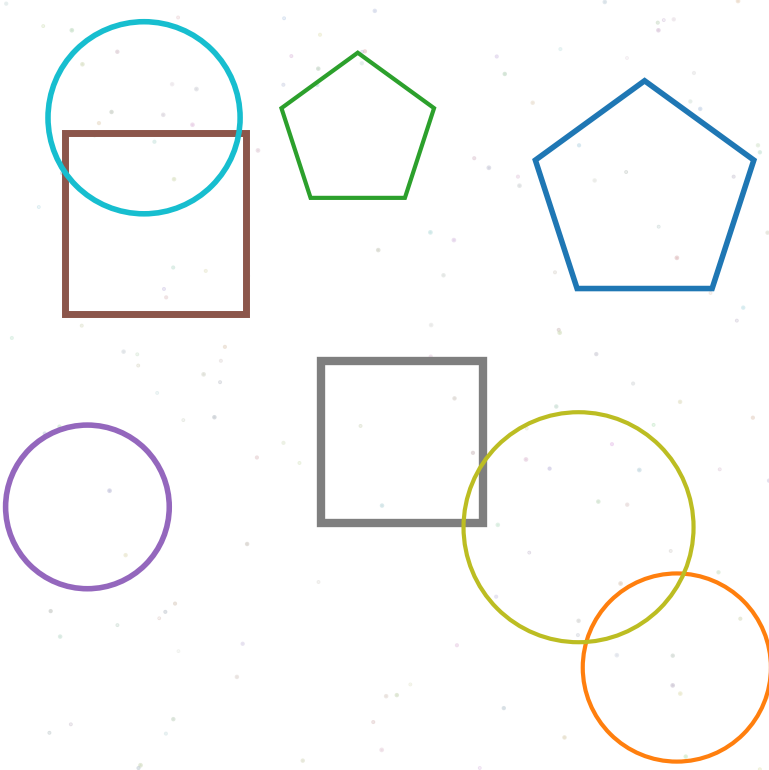[{"shape": "pentagon", "thickness": 2, "radius": 0.75, "center": [0.837, 0.746]}, {"shape": "circle", "thickness": 1.5, "radius": 0.61, "center": [0.879, 0.133]}, {"shape": "pentagon", "thickness": 1.5, "radius": 0.52, "center": [0.465, 0.827]}, {"shape": "circle", "thickness": 2, "radius": 0.53, "center": [0.114, 0.342]}, {"shape": "square", "thickness": 2.5, "radius": 0.59, "center": [0.201, 0.71]}, {"shape": "square", "thickness": 3, "radius": 0.53, "center": [0.522, 0.426]}, {"shape": "circle", "thickness": 1.5, "radius": 0.75, "center": [0.751, 0.315]}, {"shape": "circle", "thickness": 2, "radius": 0.62, "center": [0.187, 0.847]}]